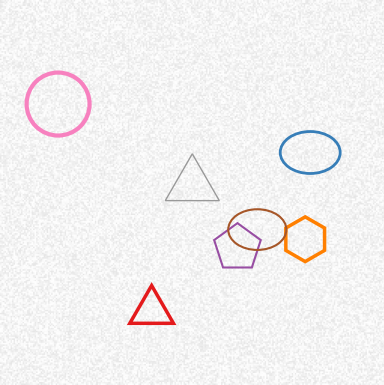[{"shape": "triangle", "thickness": 2.5, "radius": 0.33, "center": [0.394, 0.193]}, {"shape": "oval", "thickness": 2, "radius": 0.39, "center": [0.806, 0.604]}, {"shape": "pentagon", "thickness": 1.5, "radius": 0.32, "center": [0.617, 0.357]}, {"shape": "hexagon", "thickness": 2.5, "radius": 0.29, "center": [0.793, 0.379]}, {"shape": "oval", "thickness": 1.5, "radius": 0.38, "center": [0.668, 0.404]}, {"shape": "circle", "thickness": 3, "radius": 0.41, "center": [0.151, 0.73]}, {"shape": "triangle", "thickness": 1, "radius": 0.41, "center": [0.499, 0.519]}]